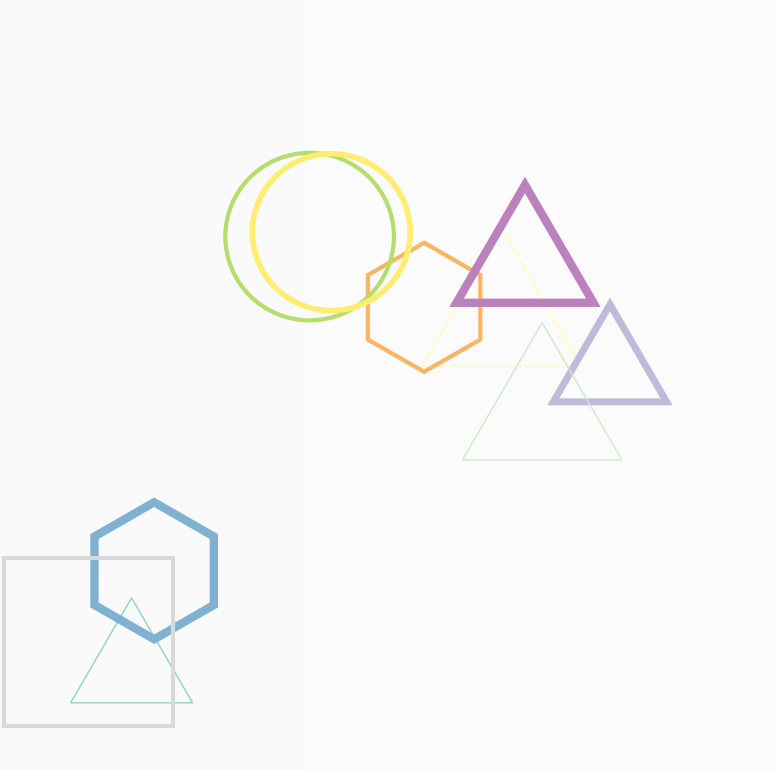[{"shape": "triangle", "thickness": 0.5, "radius": 0.45, "center": [0.17, 0.133]}, {"shape": "triangle", "thickness": 0.5, "radius": 0.59, "center": [0.647, 0.584]}, {"shape": "triangle", "thickness": 2.5, "radius": 0.42, "center": [0.787, 0.52]}, {"shape": "hexagon", "thickness": 3, "radius": 0.44, "center": [0.199, 0.259]}, {"shape": "hexagon", "thickness": 1.5, "radius": 0.42, "center": [0.547, 0.601]}, {"shape": "circle", "thickness": 1.5, "radius": 0.54, "center": [0.399, 0.693]}, {"shape": "square", "thickness": 1.5, "radius": 0.54, "center": [0.114, 0.167]}, {"shape": "triangle", "thickness": 3, "radius": 0.51, "center": [0.677, 0.658]}, {"shape": "triangle", "thickness": 0.5, "radius": 0.59, "center": [0.7, 0.462]}, {"shape": "circle", "thickness": 2, "radius": 0.51, "center": [0.427, 0.699]}]